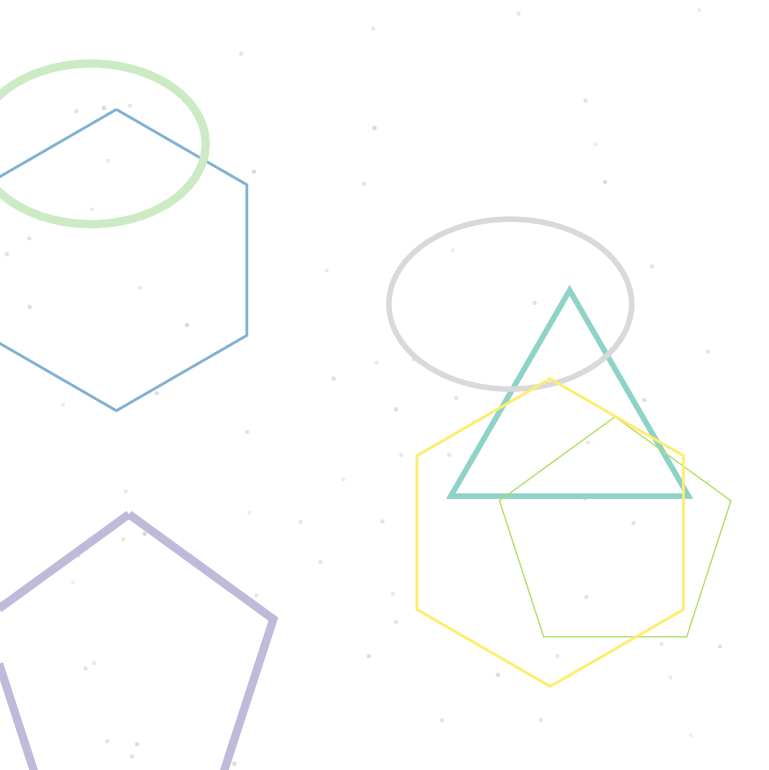[{"shape": "triangle", "thickness": 2, "radius": 0.89, "center": [0.74, 0.445]}, {"shape": "pentagon", "thickness": 3, "radius": 0.99, "center": [0.167, 0.135]}, {"shape": "hexagon", "thickness": 1, "radius": 0.98, "center": [0.151, 0.662]}, {"shape": "pentagon", "thickness": 0.5, "radius": 0.79, "center": [0.799, 0.301]}, {"shape": "oval", "thickness": 2, "radius": 0.79, "center": [0.663, 0.605]}, {"shape": "oval", "thickness": 3, "radius": 0.74, "center": [0.118, 0.813]}, {"shape": "hexagon", "thickness": 1, "radius": 1.0, "center": [0.715, 0.308]}]